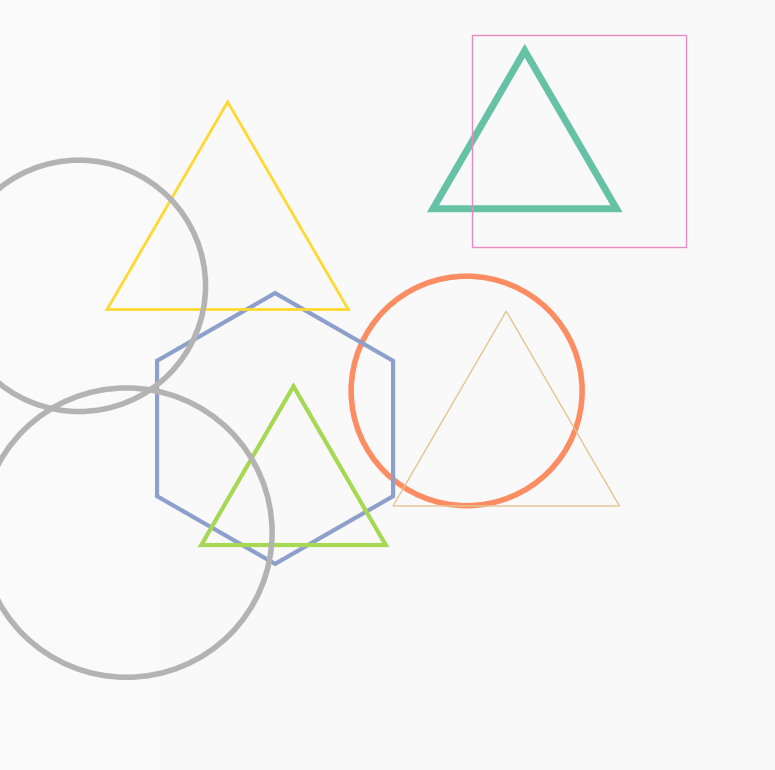[{"shape": "triangle", "thickness": 2.5, "radius": 0.68, "center": [0.677, 0.797]}, {"shape": "circle", "thickness": 2, "radius": 0.75, "center": [0.602, 0.492]}, {"shape": "hexagon", "thickness": 1.5, "radius": 0.88, "center": [0.355, 0.444]}, {"shape": "square", "thickness": 0.5, "radius": 0.69, "center": [0.747, 0.817]}, {"shape": "triangle", "thickness": 1.5, "radius": 0.69, "center": [0.379, 0.361]}, {"shape": "triangle", "thickness": 1, "radius": 0.9, "center": [0.294, 0.688]}, {"shape": "triangle", "thickness": 0.5, "radius": 0.84, "center": [0.653, 0.427]}, {"shape": "circle", "thickness": 2, "radius": 0.94, "center": [0.163, 0.308]}, {"shape": "circle", "thickness": 2, "radius": 0.82, "center": [0.102, 0.629]}]